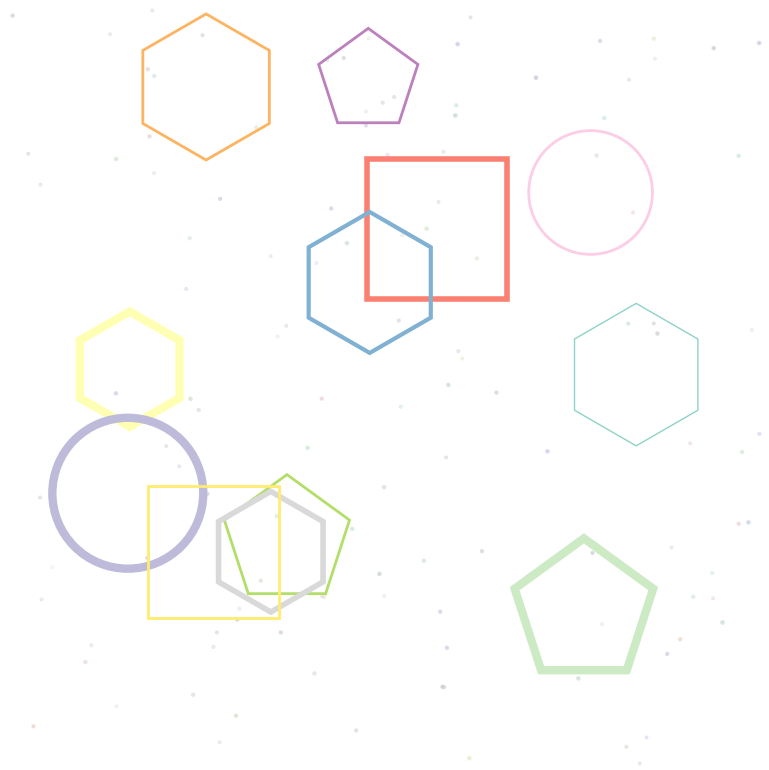[{"shape": "hexagon", "thickness": 0.5, "radius": 0.46, "center": [0.826, 0.513]}, {"shape": "hexagon", "thickness": 3, "radius": 0.37, "center": [0.168, 0.521]}, {"shape": "circle", "thickness": 3, "radius": 0.49, "center": [0.166, 0.359]}, {"shape": "square", "thickness": 2, "radius": 0.45, "center": [0.568, 0.703]}, {"shape": "hexagon", "thickness": 1.5, "radius": 0.46, "center": [0.48, 0.633]}, {"shape": "hexagon", "thickness": 1, "radius": 0.47, "center": [0.268, 0.887]}, {"shape": "pentagon", "thickness": 1, "radius": 0.43, "center": [0.373, 0.298]}, {"shape": "circle", "thickness": 1, "radius": 0.4, "center": [0.767, 0.75]}, {"shape": "hexagon", "thickness": 2, "radius": 0.39, "center": [0.352, 0.283]}, {"shape": "pentagon", "thickness": 1, "radius": 0.34, "center": [0.478, 0.895]}, {"shape": "pentagon", "thickness": 3, "radius": 0.47, "center": [0.758, 0.206]}, {"shape": "square", "thickness": 1, "radius": 0.43, "center": [0.277, 0.283]}]